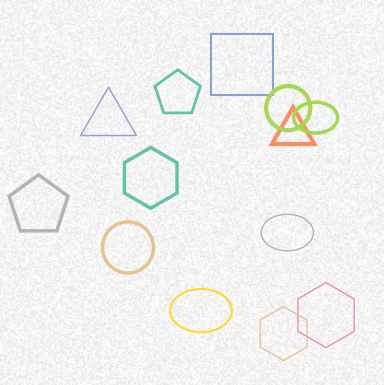[{"shape": "pentagon", "thickness": 2, "radius": 0.31, "center": [0.462, 0.757]}, {"shape": "hexagon", "thickness": 2.5, "radius": 0.39, "center": [0.391, 0.538]}, {"shape": "triangle", "thickness": 3, "radius": 0.32, "center": [0.761, 0.658]}, {"shape": "square", "thickness": 1.5, "radius": 0.4, "center": [0.628, 0.832]}, {"shape": "triangle", "thickness": 1, "radius": 0.42, "center": [0.282, 0.69]}, {"shape": "hexagon", "thickness": 1, "radius": 0.42, "center": [0.847, 0.182]}, {"shape": "circle", "thickness": 3, "radius": 0.29, "center": [0.749, 0.719]}, {"shape": "oval", "thickness": 2.5, "radius": 0.29, "center": [0.82, 0.694]}, {"shape": "oval", "thickness": 1.5, "radius": 0.4, "center": [0.522, 0.193]}, {"shape": "hexagon", "thickness": 1, "radius": 0.35, "center": [0.736, 0.134]}, {"shape": "circle", "thickness": 2.5, "radius": 0.33, "center": [0.332, 0.357]}, {"shape": "oval", "thickness": 1, "radius": 0.34, "center": [0.746, 0.396]}, {"shape": "pentagon", "thickness": 2.5, "radius": 0.4, "center": [0.1, 0.465]}]